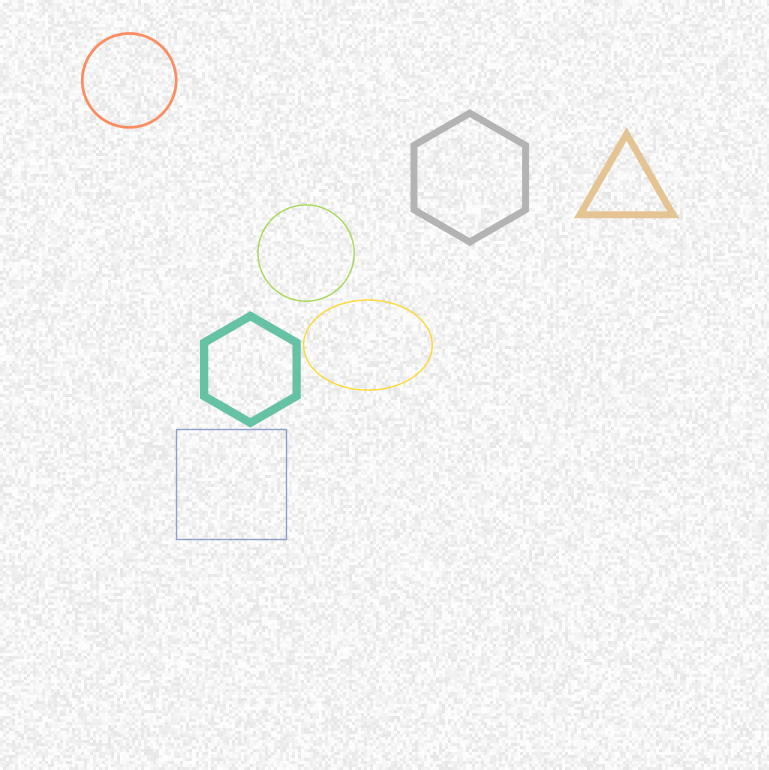[{"shape": "hexagon", "thickness": 3, "radius": 0.35, "center": [0.325, 0.52]}, {"shape": "circle", "thickness": 1, "radius": 0.3, "center": [0.168, 0.896]}, {"shape": "square", "thickness": 0.5, "radius": 0.36, "center": [0.3, 0.372]}, {"shape": "circle", "thickness": 0.5, "radius": 0.31, "center": [0.397, 0.671]}, {"shape": "oval", "thickness": 0.5, "radius": 0.42, "center": [0.478, 0.552]}, {"shape": "triangle", "thickness": 2.5, "radius": 0.35, "center": [0.814, 0.756]}, {"shape": "hexagon", "thickness": 2.5, "radius": 0.42, "center": [0.61, 0.769]}]